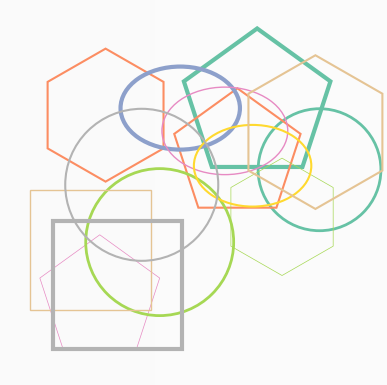[{"shape": "circle", "thickness": 2, "radius": 0.79, "center": [0.825, 0.559]}, {"shape": "pentagon", "thickness": 3, "radius": 0.99, "center": [0.664, 0.727]}, {"shape": "pentagon", "thickness": 1.5, "radius": 0.86, "center": [0.613, 0.599]}, {"shape": "hexagon", "thickness": 1.5, "radius": 0.86, "center": [0.272, 0.701]}, {"shape": "oval", "thickness": 3, "radius": 0.77, "center": [0.465, 0.719]}, {"shape": "oval", "thickness": 1, "radius": 0.81, "center": [0.58, 0.66]}, {"shape": "pentagon", "thickness": 0.5, "radius": 0.81, "center": [0.257, 0.228]}, {"shape": "hexagon", "thickness": 0.5, "radius": 0.76, "center": [0.728, 0.437]}, {"shape": "circle", "thickness": 2, "radius": 0.95, "center": [0.412, 0.371]}, {"shape": "oval", "thickness": 1.5, "radius": 0.76, "center": [0.652, 0.569]}, {"shape": "hexagon", "thickness": 1.5, "radius": 1.0, "center": [0.814, 0.657]}, {"shape": "square", "thickness": 1, "radius": 0.78, "center": [0.234, 0.351]}, {"shape": "circle", "thickness": 1.5, "radius": 0.99, "center": [0.366, 0.52]}, {"shape": "square", "thickness": 3, "radius": 0.83, "center": [0.303, 0.26]}]